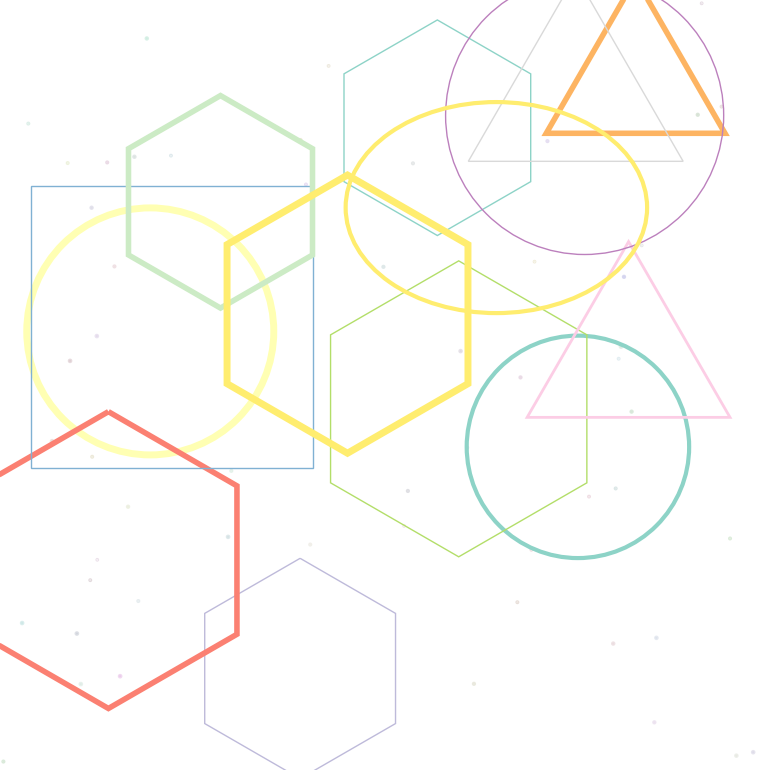[{"shape": "hexagon", "thickness": 0.5, "radius": 0.7, "center": [0.568, 0.834]}, {"shape": "circle", "thickness": 1.5, "radius": 0.72, "center": [0.751, 0.42]}, {"shape": "circle", "thickness": 2.5, "radius": 0.8, "center": [0.195, 0.57]}, {"shape": "hexagon", "thickness": 0.5, "radius": 0.72, "center": [0.39, 0.132]}, {"shape": "hexagon", "thickness": 2, "radius": 0.96, "center": [0.141, 0.273]}, {"shape": "square", "thickness": 0.5, "radius": 0.92, "center": [0.223, 0.575]}, {"shape": "triangle", "thickness": 2, "radius": 0.67, "center": [0.825, 0.894]}, {"shape": "hexagon", "thickness": 0.5, "radius": 0.96, "center": [0.596, 0.469]}, {"shape": "triangle", "thickness": 1, "radius": 0.76, "center": [0.816, 0.534]}, {"shape": "triangle", "thickness": 0.5, "radius": 0.81, "center": [0.748, 0.871]}, {"shape": "circle", "thickness": 0.5, "radius": 0.9, "center": [0.759, 0.85]}, {"shape": "hexagon", "thickness": 2, "radius": 0.69, "center": [0.286, 0.738]}, {"shape": "oval", "thickness": 1.5, "radius": 0.98, "center": [0.645, 0.73]}, {"shape": "hexagon", "thickness": 2.5, "radius": 0.9, "center": [0.451, 0.592]}]